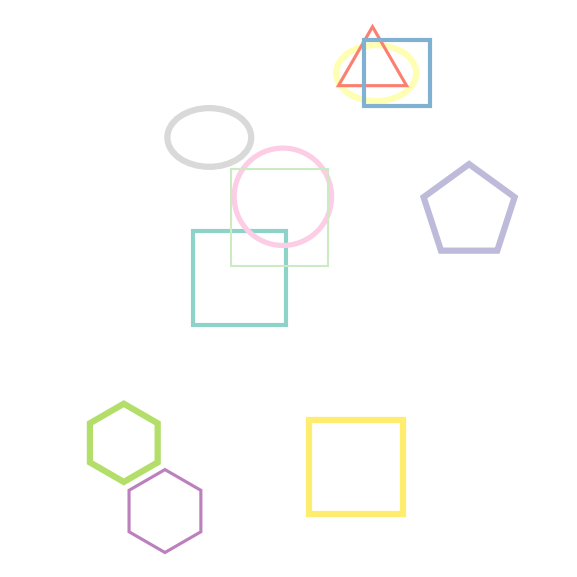[{"shape": "square", "thickness": 2, "radius": 0.41, "center": [0.415, 0.518]}, {"shape": "oval", "thickness": 3, "radius": 0.35, "center": [0.651, 0.873]}, {"shape": "pentagon", "thickness": 3, "radius": 0.41, "center": [0.812, 0.632]}, {"shape": "triangle", "thickness": 1.5, "radius": 0.34, "center": [0.645, 0.885]}, {"shape": "square", "thickness": 2, "radius": 0.29, "center": [0.687, 0.872]}, {"shape": "hexagon", "thickness": 3, "radius": 0.34, "center": [0.214, 0.232]}, {"shape": "circle", "thickness": 2.5, "radius": 0.42, "center": [0.49, 0.658]}, {"shape": "oval", "thickness": 3, "radius": 0.36, "center": [0.362, 0.761]}, {"shape": "hexagon", "thickness": 1.5, "radius": 0.36, "center": [0.286, 0.114]}, {"shape": "square", "thickness": 1, "radius": 0.42, "center": [0.484, 0.622]}, {"shape": "square", "thickness": 3, "radius": 0.41, "center": [0.617, 0.191]}]